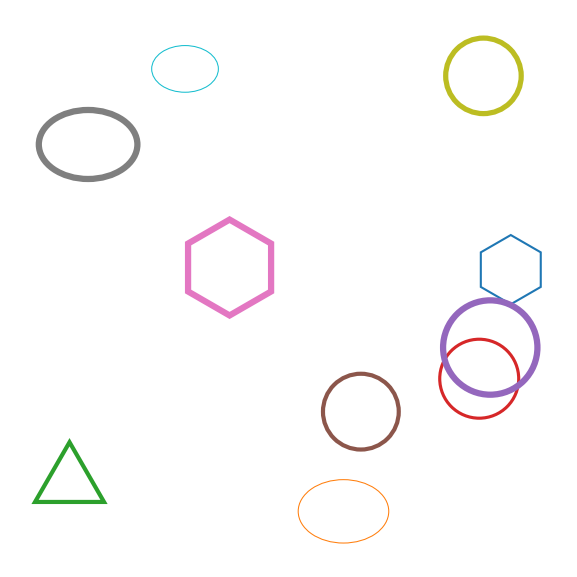[{"shape": "hexagon", "thickness": 1, "radius": 0.3, "center": [0.884, 0.532]}, {"shape": "oval", "thickness": 0.5, "radius": 0.39, "center": [0.595, 0.114]}, {"shape": "triangle", "thickness": 2, "radius": 0.34, "center": [0.12, 0.164]}, {"shape": "circle", "thickness": 1.5, "radius": 0.34, "center": [0.83, 0.343]}, {"shape": "circle", "thickness": 3, "radius": 0.41, "center": [0.849, 0.397]}, {"shape": "circle", "thickness": 2, "radius": 0.33, "center": [0.625, 0.286]}, {"shape": "hexagon", "thickness": 3, "radius": 0.41, "center": [0.398, 0.536]}, {"shape": "oval", "thickness": 3, "radius": 0.43, "center": [0.153, 0.749]}, {"shape": "circle", "thickness": 2.5, "radius": 0.33, "center": [0.837, 0.868]}, {"shape": "oval", "thickness": 0.5, "radius": 0.29, "center": [0.32, 0.88]}]